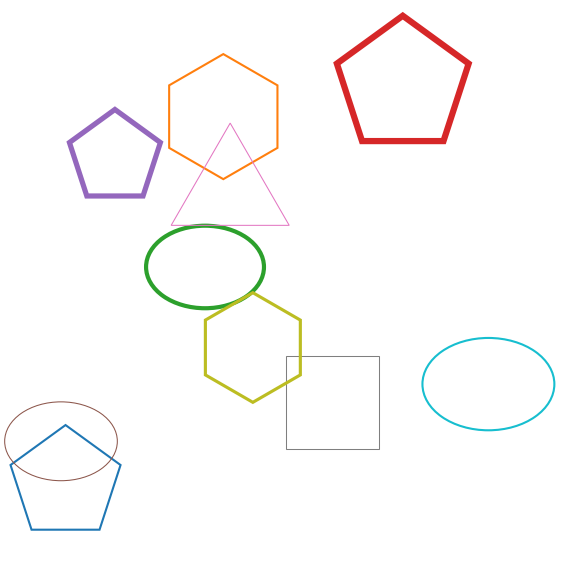[{"shape": "pentagon", "thickness": 1, "radius": 0.5, "center": [0.113, 0.163]}, {"shape": "hexagon", "thickness": 1, "radius": 0.54, "center": [0.387, 0.797]}, {"shape": "oval", "thickness": 2, "radius": 0.51, "center": [0.355, 0.537]}, {"shape": "pentagon", "thickness": 3, "radius": 0.6, "center": [0.697, 0.852]}, {"shape": "pentagon", "thickness": 2.5, "radius": 0.41, "center": [0.199, 0.727]}, {"shape": "oval", "thickness": 0.5, "radius": 0.49, "center": [0.106, 0.235]}, {"shape": "triangle", "thickness": 0.5, "radius": 0.59, "center": [0.399, 0.668]}, {"shape": "square", "thickness": 0.5, "radius": 0.4, "center": [0.575, 0.303]}, {"shape": "hexagon", "thickness": 1.5, "radius": 0.47, "center": [0.438, 0.397]}, {"shape": "oval", "thickness": 1, "radius": 0.57, "center": [0.846, 0.334]}]